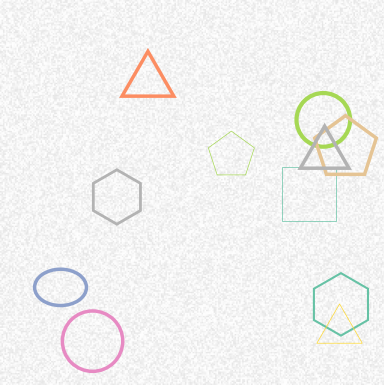[{"shape": "hexagon", "thickness": 1.5, "radius": 0.41, "center": [0.886, 0.209]}, {"shape": "square", "thickness": 0.5, "radius": 0.35, "center": [0.801, 0.495]}, {"shape": "triangle", "thickness": 2.5, "radius": 0.39, "center": [0.384, 0.789]}, {"shape": "oval", "thickness": 2.5, "radius": 0.34, "center": [0.157, 0.254]}, {"shape": "circle", "thickness": 2.5, "radius": 0.39, "center": [0.24, 0.114]}, {"shape": "circle", "thickness": 3, "radius": 0.35, "center": [0.84, 0.689]}, {"shape": "pentagon", "thickness": 0.5, "radius": 0.31, "center": [0.601, 0.597]}, {"shape": "triangle", "thickness": 0.5, "radius": 0.34, "center": [0.882, 0.143]}, {"shape": "pentagon", "thickness": 2.5, "radius": 0.42, "center": [0.897, 0.615]}, {"shape": "triangle", "thickness": 2.5, "radius": 0.36, "center": [0.843, 0.6]}, {"shape": "hexagon", "thickness": 2, "radius": 0.35, "center": [0.304, 0.488]}]